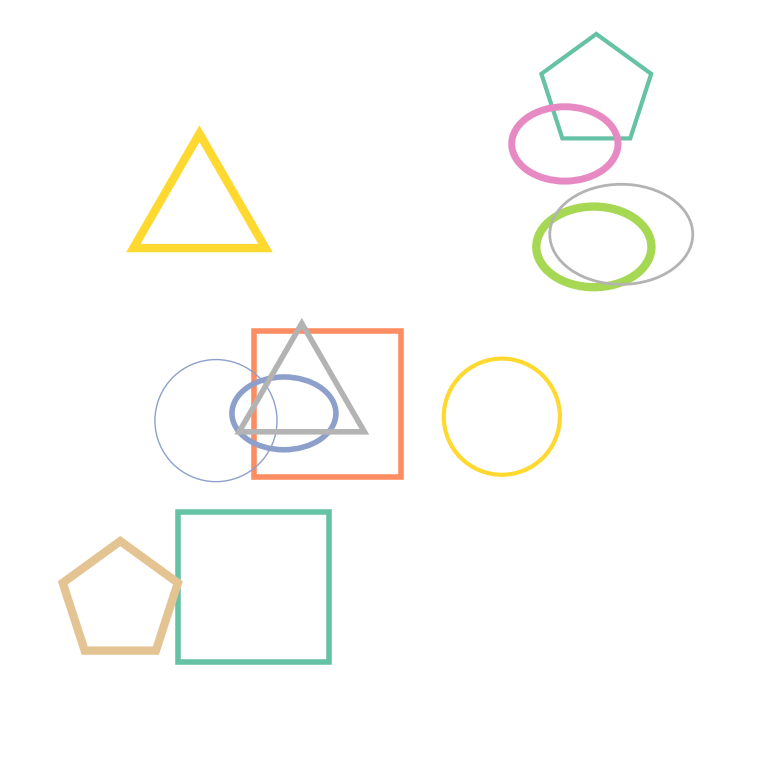[{"shape": "square", "thickness": 2, "radius": 0.49, "center": [0.329, 0.238]}, {"shape": "pentagon", "thickness": 1.5, "radius": 0.37, "center": [0.774, 0.881]}, {"shape": "square", "thickness": 2, "radius": 0.48, "center": [0.426, 0.475]}, {"shape": "oval", "thickness": 2, "radius": 0.34, "center": [0.369, 0.463]}, {"shape": "circle", "thickness": 0.5, "radius": 0.4, "center": [0.28, 0.454]}, {"shape": "oval", "thickness": 2.5, "radius": 0.35, "center": [0.734, 0.813]}, {"shape": "oval", "thickness": 3, "radius": 0.37, "center": [0.771, 0.679]}, {"shape": "circle", "thickness": 1.5, "radius": 0.38, "center": [0.652, 0.459]}, {"shape": "triangle", "thickness": 3, "radius": 0.5, "center": [0.259, 0.727]}, {"shape": "pentagon", "thickness": 3, "radius": 0.39, "center": [0.156, 0.219]}, {"shape": "oval", "thickness": 1, "radius": 0.46, "center": [0.807, 0.696]}, {"shape": "triangle", "thickness": 2, "radius": 0.47, "center": [0.392, 0.486]}]